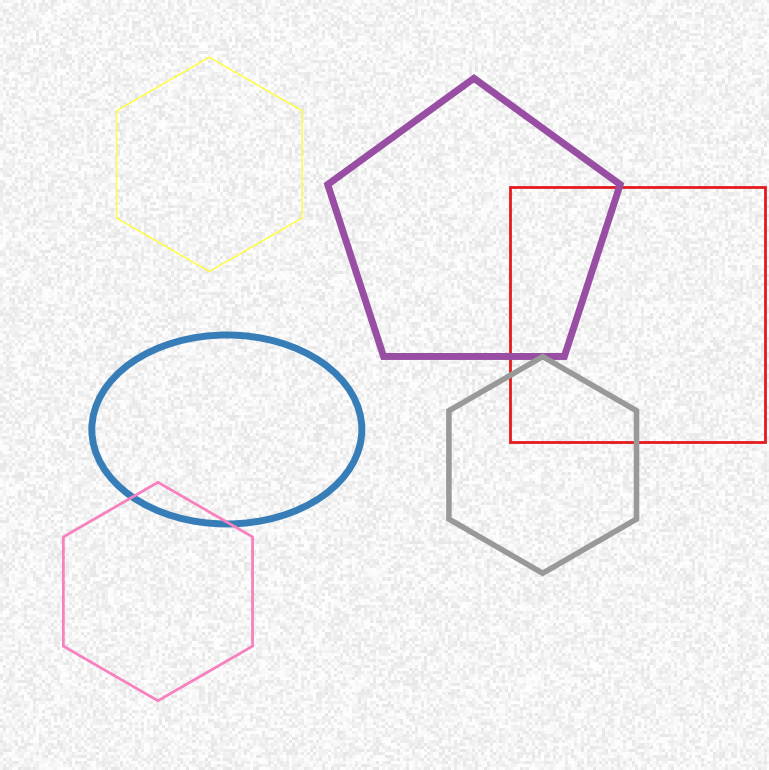[{"shape": "square", "thickness": 1, "radius": 0.83, "center": [0.828, 0.592]}, {"shape": "oval", "thickness": 2.5, "radius": 0.88, "center": [0.295, 0.442]}, {"shape": "pentagon", "thickness": 2.5, "radius": 1.0, "center": [0.616, 0.699]}, {"shape": "hexagon", "thickness": 0.5, "radius": 0.7, "center": [0.272, 0.786]}, {"shape": "hexagon", "thickness": 1, "radius": 0.71, "center": [0.205, 0.232]}, {"shape": "hexagon", "thickness": 2, "radius": 0.7, "center": [0.705, 0.396]}]